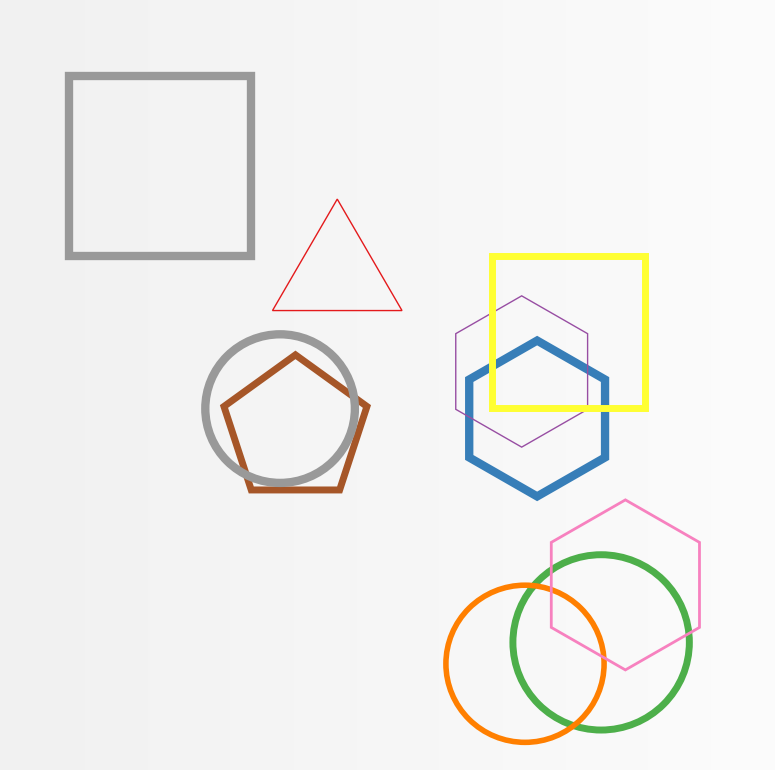[{"shape": "triangle", "thickness": 0.5, "radius": 0.48, "center": [0.435, 0.645]}, {"shape": "hexagon", "thickness": 3, "radius": 0.51, "center": [0.693, 0.457]}, {"shape": "circle", "thickness": 2.5, "radius": 0.57, "center": [0.776, 0.166]}, {"shape": "hexagon", "thickness": 0.5, "radius": 0.49, "center": [0.673, 0.518]}, {"shape": "circle", "thickness": 2, "radius": 0.51, "center": [0.677, 0.138]}, {"shape": "square", "thickness": 2.5, "radius": 0.49, "center": [0.734, 0.568]}, {"shape": "pentagon", "thickness": 2.5, "radius": 0.48, "center": [0.381, 0.442]}, {"shape": "hexagon", "thickness": 1, "radius": 0.55, "center": [0.807, 0.24]}, {"shape": "circle", "thickness": 3, "radius": 0.48, "center": [0.361, 0.469]}, {"shape": "square", "thickness": 3, "radius": 0.59, "center": [0.207, 0.784]}]